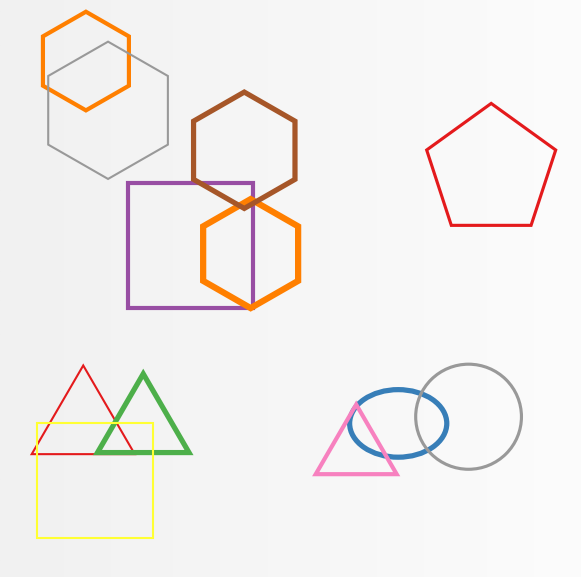[{"shape": "triangle", "thickness": 1, "radius": 0.51, "center": [0.143, 0.264]}, {"shape": "pentagon", "thickness": 1.5, "radius": 0.58, "center": [0.845, 0.703]}, {"shape": "oval", "thickness": 2.5, "radius": 0.42, "center": [0.685, 0.266]}, {"shape": "triangle", "thickness": 2.5, "radius": 0.45, "center": [0.246, 0.261]}, {"shape": "square", "thickness": 2, "radius": 0.54, "center": [0.327, 0.574]}, {"shape": "hexagon", "thickness": 2, "radius": 0.43, "center": [0.148, 0.893]}, {"shape": "hexagon", "thickness": 3, "radius": 0.47, "center": [0.431, 0.56]}, {"shape": "square", "thickness": 1, "radius": 0.5, "center": [0.163, 0.167]}, {"shape": "hexagon", "thickness": 2.5, "radius": 0.5, "center": [0.42, 0.739]}, {"shape": "triangle", "thickness": 2, "radius": 0.4, "center": [0.613, 0.218]}, {"shape": "hexagon", "thickness": 1, "radius": 0.59, "center": [0.186, 0.808]}, {"shape": "circle", "thickness": 1.5, "radius": 0.45, "center": [0.806, 0.278]}]